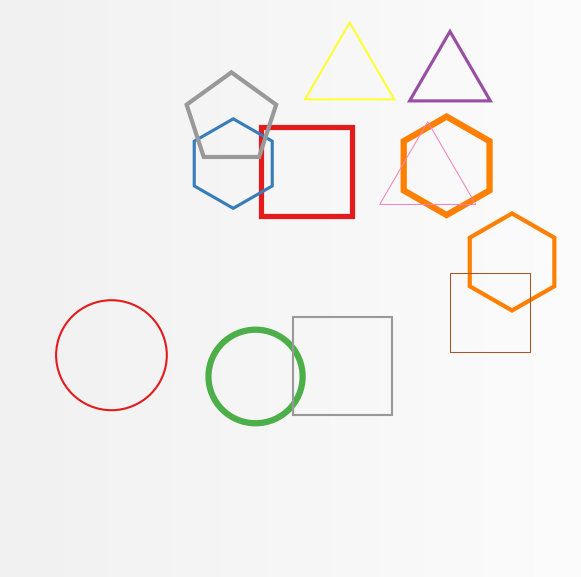[{"shape": "square", "thickness": 2.5, "radius": 0.39, "center": [0.527, 0.702]}, {"shape": "circle", "thickness": 1, "radius": 0.48, "center": [0.192, 0.384]}, {"shape": "hexagon", "thickness": 1.5, "radius": 0.39, "center": [0.401, 0.716]}, {"shape": "circle", "thickness": 3, "radius": 0.4, "center": [0.44, 0.347]}, {"shape": "triangle", "thickness": 1.5, "radius": 0.4, "center": [0.774, 0.865]}, {"shape": "hexagon", "thickness": 3, "radius": 0.43, "center": [0.768, 0.712]}, {"shape": "hexagon", "thickness": 2, "radius": 0.42, "center": [0.881, 0.545]}, {"shape": "triangle", "thickness": 1, "radius": 0.44, "center": [0.602, 0.871]}, {"shape": "square", "thickness": 0.5, "radius": 0.34, "center": [0.843, 0.458]}, {"shape": "triangle", "thickness": 0.5, "radius": 0.48, "center": [0.736, 0.693]}, {"shape": "square", "thickness": 1, "radius": 0.42, "center": [0.59, 0.366]}, {"shape": "pentagon", "thickness": 2, "radius": 0.41, "center": [0.398, 0.793]}]